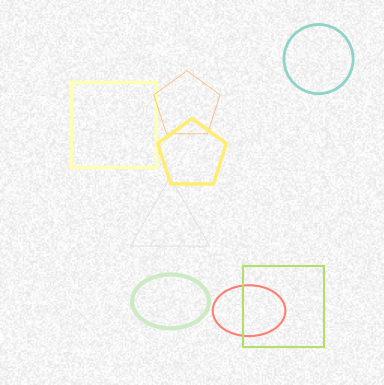[{"shape": "circle", "thickness": 2, "radius": 0.45, "center": [0.827, 0.847]}, {"shape": "square", "thickness": 2.5, "radius": 0.55, "center": [0.294, 0.676]}, {"shape": "oval", "thickness": 1.5, "radius": 0.47, "center": [0.647, 0.193]}, {"shape": "pentagon", "thickness": 0.5, "radius": 0.45, "center": [0.486, 0.726]}, {"shape": "square", "thickness": 1.5, "radius": 0.52, "center": [0.736, 0.203]}, {"shape": "triangle", "thickness": 0.5, "radius": 0.59, "center": [0.442, 0.42]}, {"shape": "oval", "thickness": 3, "radius": 0.5, "center": [0.443, 0.217]}, {"shape": "pentagon", "thickness": 2.5, "radius": 0.47, "center": [0.499, 0.598]}]